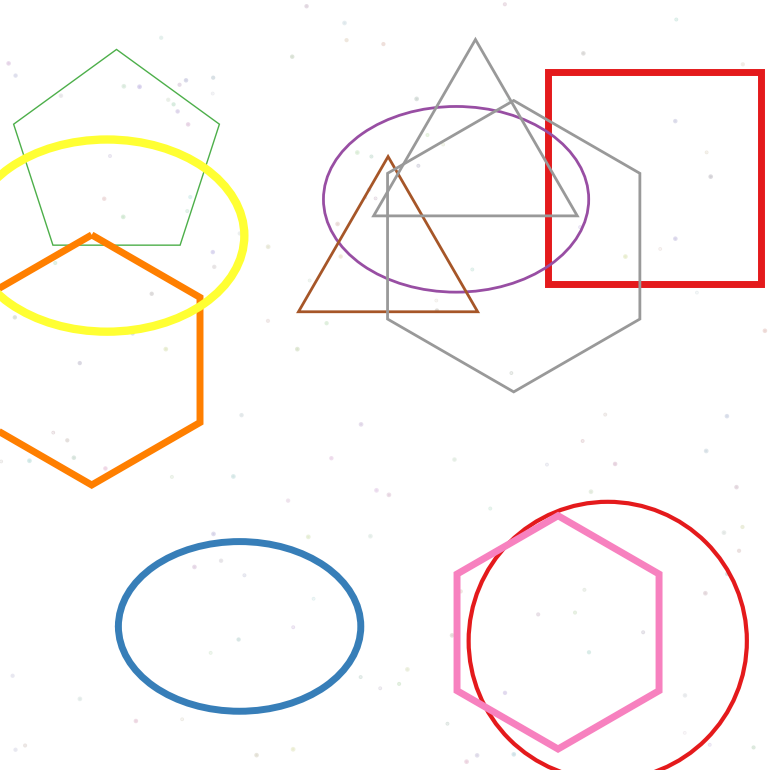[{"shape": "square", "thickness": 2.5, "radius": 0.69, "center": [0.85, 0.769]}, {"shape": "circle", "thickness": 1.5, "radius": 0.9, "center": [0.789, 0.168]}, {"shape": "oval", "thickness": 2.5, "radius": 0.79, "center": [0.311, 0.186]}, {"shape": "pentagon", "thickness": 0.5, "radius": 0.7, "center": [0.151, 0.795]}, {"shape": "oval", "thickness": 1, "radius": 0.86, "center": [0.592, 0.741]}, {"shape": "hexagon", "thickness": 2.5, "radius": 0.81, "center": [0.119, 0.533]}, {"shape": "oval", "thickness": 3, "radius": 0.89, "center": [0.139, 0.694]}, {"shape": "triangle", "thickness": 1, "radius": 0.67, "center": [0.504, 0.662]}, {"shape": "hexagon", "thickness": 2.5, "radius": 0.76, "center": [0.725, 0.179]}, {"shape": "hexagon", "thickness": 1, "radius": 0.95, "center": [0.667, 0.68]}, {"shape": "triangle", "thickness": 1, "radius": 0.76, "center": [0.617, 0.796]}]